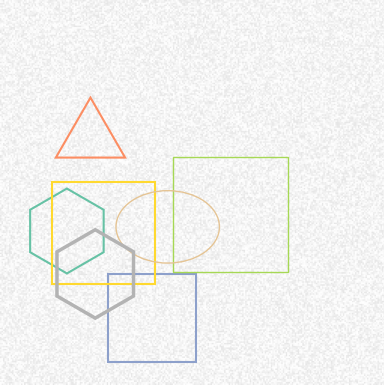[{"shape": "hexagon", "thickness": 1.5, "radius": 0.55, "center": [0.174, 0.4]}, {"shape": "triangle", "thickness": 1.5, "radius": 0.52, "center": [0.235, 0.643]}, {"shape": "square", "thickness": 1.5, "radius": 0.57, "center": [0.396, 0.174]}, {"shape": "square", "thickness": 1, "radius": 0.75, "center": [0.599, 0.442]}, {"shape": "square", "thickness": 1.5, "radius": 0.66, "center": [0.269, 0.395]}, {"shape": "oval", "thickness": 1, "radius": 0.67, "center": [0.436, 0.411]}, {"shape": "hexagon", "thickness": 2.5, "radius": 0.57, "center": [0.247, 0.288]}]